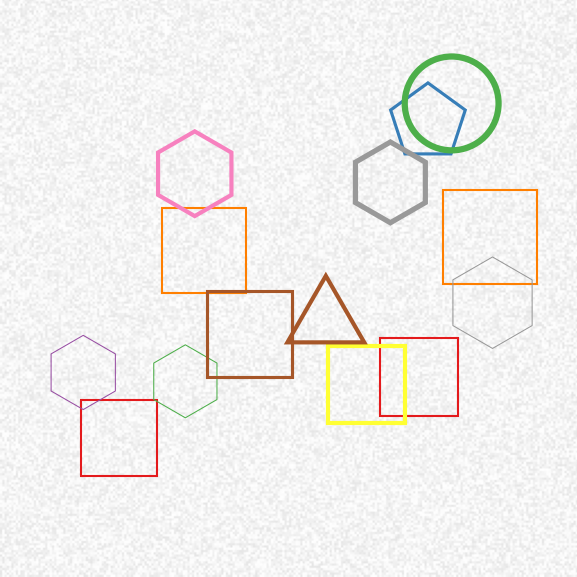[{"shape": "square", "thickness": 1, "radius": 0.34, "center": [0.725, 0.347]}, {"shape": "square", "thickness": 1, "radius": 0.33, "center": [0.206, 0.241]}, {"shape": "pentagon", "thickness": 1.5, "radius": 0.34, "center": [0.741, 0.788]}, {"shape": "hexagon", "thickness": 0.5, "radius": 0.32, "center": [0.321, 0.339]}, {"shape": "circle", "thickness": 3, "radius": 0.41, "center": [0.782, 0.82]}, {"shape": "hexagon", "thickness": 0.5, "radius": 0.32, "center": [0.144, 0.354]}, {"shape": "square", "thickness": 1, "radius": 0.41, "center": [0.849, 0.589]}, {"shape": "square", "thickness": 1, "radius": 0.37, "center": [0.353, 0.565]}, {"shape": "square", "thickness": 2, "radius": 0.33, "center": [0.635, 0.333]}, {"shape": "square", "thickness": 1.5, "radius": 0.37, "center": [0.432, 0.421]}, {"shape": "triangle", "thickness": 2, "radius": 0.38, "center": [0.564, 0.445]}, {"shape": "hexagon", "thickness": 2, "radius": 0.37, "center": [0.337, 0.698]}, {"shape": "hexagon", "thickness": 0.5, "radius": 0.4, "center": [0.853, 0.475]}, {"shape": "hexagon", "thickness": 2.5, "radius": 0.35, "center": [0.676, 0.683]}]